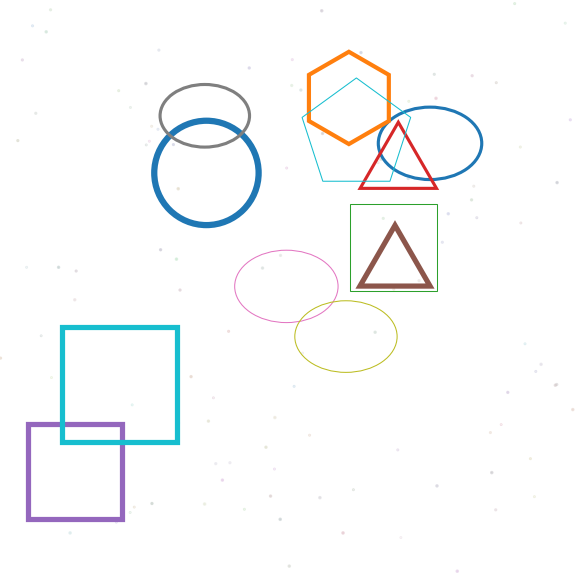[{"shape": "circle", "thickness": 3, "radius": 0.45, "center": [0.357, 0.7]}, {"shape": "oval", "thickness": 1.5, "radius": 0.45, "center": [0.745, 0.751]}, {"shape": "hexagon", "thickness": 2, "radius": 0.4, "center": [0.604, 0.83]}, {"shape": "square", "thickness": 0.5, "radius": 0.38, "center": [0.682, 0.57]}, {"shape": "triangle", "thickness": 1.5, "radius": 0.38, "center": [0.69, 0.711]}, {"shape": "square", "thickness": 2.5, "radius": 0.41, "center": [0.13, 0.183]}, {"shape": "triangle", "thickness": 2.5, "radius": 0.35, "center": [0.684, 0.539]}, {"shape": "oval", "thickness": 0.5, "radius": 0.45, "center": [0.496, 0.503]}, {"shape": "oval", "thickness": 1.5, "radius": 0.39, "center": [0.355, 0.799]}, {"shape": "oval", "thickness": 0.5, "radius": 0.44, "center": [0.599, 0.416]}, {"shape": "pentagon", "thickness": 0.5, "radius": 0.49, "center": [0.617, 0.765]}, {"shape": "square", "thickness": 2.5, "radius": 0.5, "center": [0.207, 0.333]}]